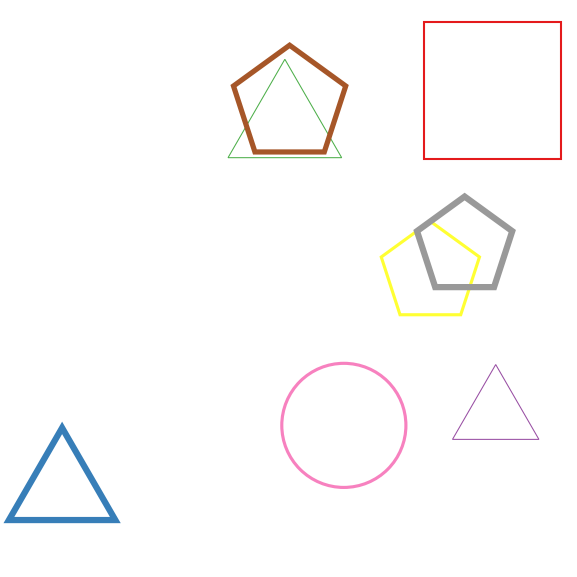[{"shape": "square", "thickness": 1, "radius": 0.59, "center": [0.852, 0.842]}, {"shape": "triangle", "thickness": 3, "radius": 0.53, "center": [0.108, 0.152]}, {"shape": "triangle", "thickness": 0.5, "radius": 0.57, "center": [0.493, 0.783]}, {"shape": "triangle", "thickness": 0.5, "radius": 0.43, "center": [0.858, 0.282]}, {"shape": "pentagon", "thickness": 1.5, "radius": 0.45, "center": [0.745, 0.526]}, {"shape": "pentagon", "thickness": 2.5, "radius": 0.51, "center": [0.501, 0.819]}, {"shape": "circle", "thickness": 1.5, "radius": 0.54, "center": [0.595, 0.263]}, {"shape": "pentagon", "thickness": 3, "radius": 0.43, "center": [0.805, 0.572]}]